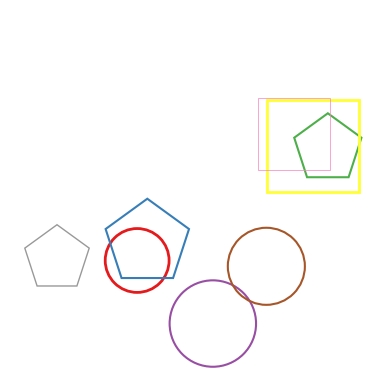[{"shape": "circle", "thickness": 2, "radius": 0.41, "center": [0.356, 0.323]}, {"shape": "pentagon", "thickness": 1.5, "radius": 0.57, "center": [0.383, 0.37]}, {"shape": "pentagon", "thickness": 1.5, "radius": 0.46, "center": [0.852, 0.614]}, {"shape": "circle", "thickness": 1.5, "radius": 0.56, "center": [0.553, 0.16]}, {"shape": "square", "thickness": 2, "radius": 0.6, "center": [0.813, 0.621]}, {"shape": "circle", "thickness": 1.5, "radius": 0.5, "center": [0.692, 0.308]}, {"shape": "square", "thickness": 0.5, "radius": 0.47, "center": [0.763, 0.652]}, {"shape": "pentagon", "thickness": 1, "radius": 0.44, "center": [0.148, 0.328]}]